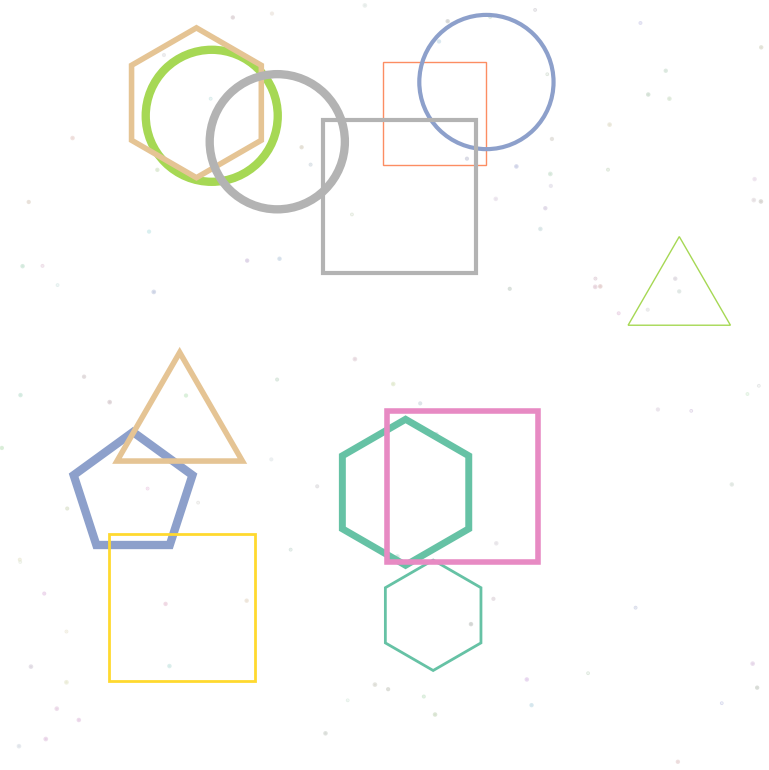[{"shape": "hexagon", "thickness": 2.5, "radius": 0.47, "center": [0.527, 0.361]}, {"shape": "hexagon", "thickness": 1, "radius": 0.36, "center": [0.563, 0.201]}, {"shape": "square", "thickness": 0.5, "radius": 0.33, "center": [0.565, 0.852]}, {"shape": "pentagon", "thickness": 3, "radius": 0.41, "center": [0.173, 0.358]}, {"shape": "circle", "thickness": 1.5, "radius": 0.44, "center": [0.632, 0.893]}, {"shape": "square", "thickness": 2, "radius": 0.49, "center": [0.601, 0.369]}, {"shape": "triangle", "thickness": 0.5, "radius": 0.38, "center": [0.882, 0.616]}, {"shape": "circle", "thickness": 3, "radius": 0.43, "center": [0.275, 0.85]}, {"shape": "square", "thickness": 1, "radius": 0.48, "center": [0.236, 0.211]}, {"shape": "hexagon", "thickness": 2, "radius": 0.49, "center": [0.255, 0.867]}, {"shape": "triangle", "thickness": 2, "radius": 0.47, "center": [0.233, 0.448]}, {"shape": "square", "thickness": 1.5, "radius": 0.5, "center": [0.519, 0.745]}, {"shape": "circle", "thickness": 3, "radius": 0.44, "center": [0.36, 0.816]}]